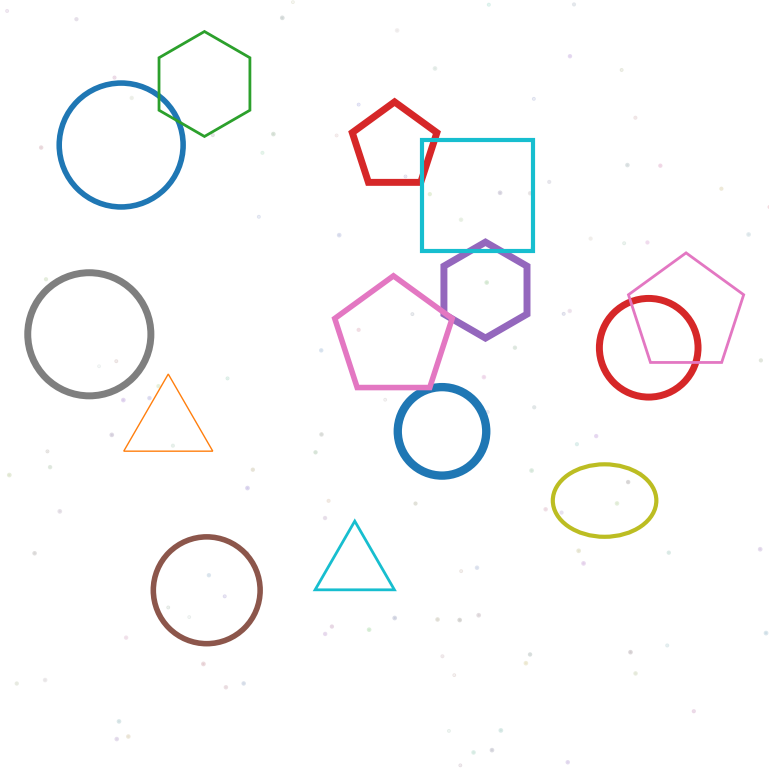[{"shape": "circle", "thickness": 3, "radius": 0.29, "center": [0.574, 0.44]}, {"shape": "circle", "thickness": 2, "radius": 0.4, "center": [0.157, 0.812]}, {"shape": "triangle", "thickness": 0.5, "radius": 0.33, "center": [0.219, 0.447]}, {"shape": "hexagon", "thickness": 1, "radius": 0.34, "center": [0.266, 0.891]}, {"shape": "pentagon", "thickness": 2.5, "radius": 0.29, "center": [0.512, 0.81]}, {"shape": "circle", "thickness": 2.5, "radius": 0.32, "center": [0.842, 0.548]}, {"shape": "hexagon", "thickness": 2.5, "radius": 0.31, "center": [0.63, 0.623]}, {"shape": "circle", "thickness": 2, "radius": 0.35, "center": [0.268, 0.233]}, {"shape": "pentagon", "thickness": 2, "radius": 0.4, "center": [0.511, 0.562]}, {"shape": "pentagon", "thickness": 1, "radius": 0.39, "center": [0.891, 0.593]}, {"shape": "circle", "thickness": 2.5, "radius": 0.4, "center": [0.116, 0.566]}, {"shape": "oval", "thickness": 1.5, "radius": 0.34, "center": [0.785, 0.35]}, {"shape": "triangle", "thickness": 1, "radius": 0.3, "center": [0.461, 0.264]}, {"shape": "square", "thickness": 1.5, "radius": 0.36, "center": [0.62, 0.746]}]